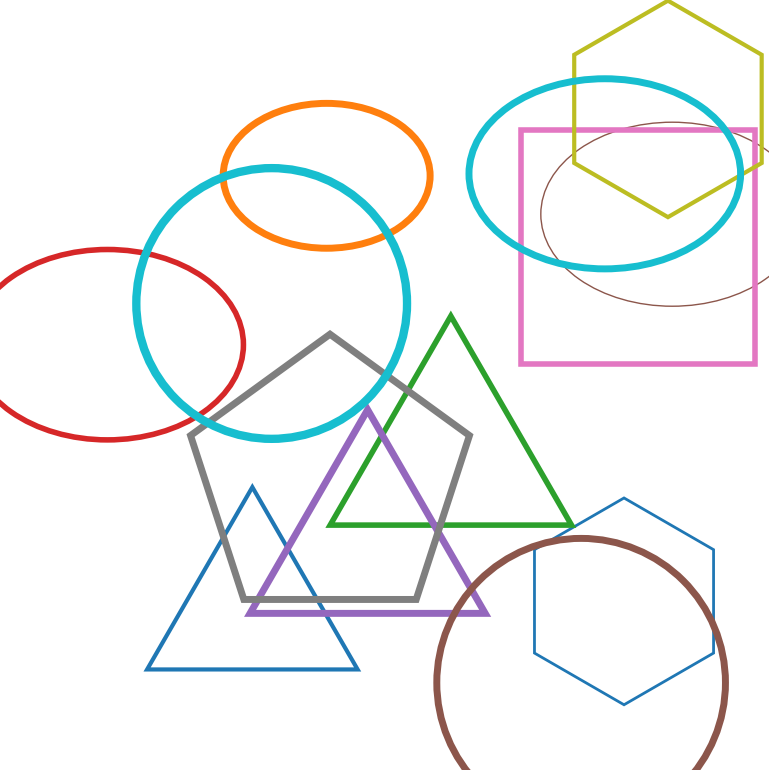[{"shape": "triangle", "thickness": 1.5, "radius": 0.79, "center": [0.328, 0.21]}, {"shape": "hexagon", "thickness": 1, "radius": 0.67, "center": [0.81, 0.219]}, {"shape": "oval", "thickness": 2.5, "radius": 0.67, "center": [0.424, 0.772]}, {"shape": "triangle", "thickness": 2, "radius": 0.9, "center": [0.586, 0.409]}, {"shape": "oval", "thickness": 2, "radius": 0.88, "center": [0.14, 0.552]}, {"shape": "triangle", "thickness": 2.5, "radius": 0.88, "center": [0.477, 0.292]}, {"shape": "circle", "thickness": 2.5, "radius": 0.94, "center": [0.755, 0.113]}, {"shape": "oval", "thickness": 0.5, "radius": 0.85, "center": [0.873, 0.722]}, {"shape": "square", "thickness": 2, "radius": 0.76, "center": [0.828, 0.679]}, {"shape": "pentagon", "thickness": 2.5, "radius": 0.95, "center": [0.429, 0.376]}, {"shape": "hexagon", "thickness": 1.5, "radius": 0.7, "center": [0.867, 0.859]}, {"shape": "circle", "thickness": 3, "radius": 0.88, "center": [0.353, 0.606]}, {"shape": "oval", "thickness": 2.5, "radius": 0.88, "center": [0.785, 0.774]}]